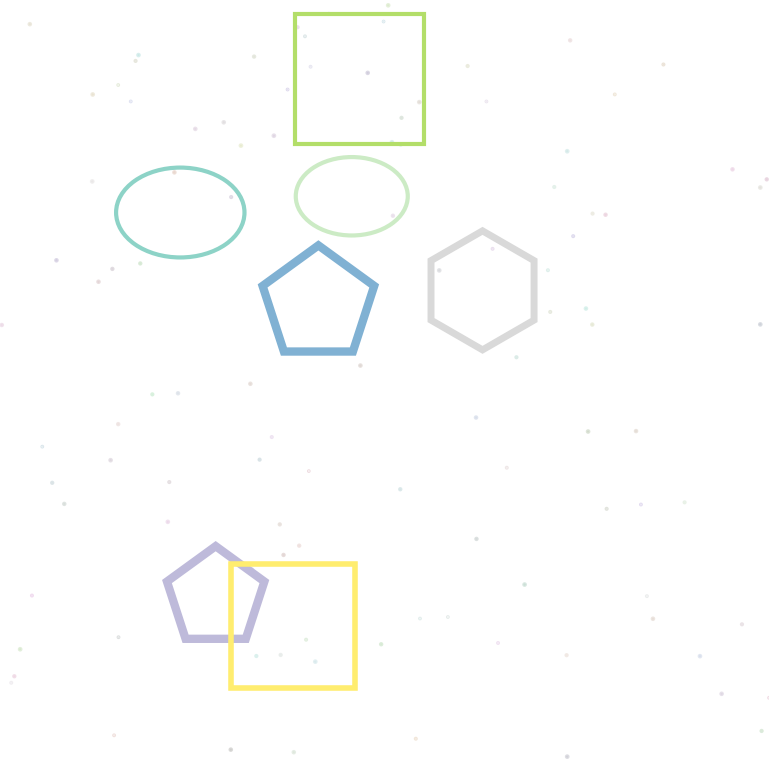[{"shape": "oval", "thickness": 1.5, "radius": 0.42, "center": [0.234, 0.724]}, {"shape": "pentagon", "thickness": 3, "radius": 0.33, "center": [0.28, 0.224]}, {"shape": "pentagon", "thickness": 3, "radius": 0.38, "center": [0.414, 0.605]}, {"shape": "square", "thickness": 1.5, "radius": 0.42, "center": [0.467, 0.897]}, {"shape": "hexagon", "thickness": 2.5, "radius": 0.39, "center": [0.627, 0.623]}, {"shape": "oval", "thickness": 1.5, "radius": 0.36, "center": [0.457, 0.745]}, {"shape": "square", "thickness": 2, "radius": 0.4, "center": [0.381, 0.187]}]